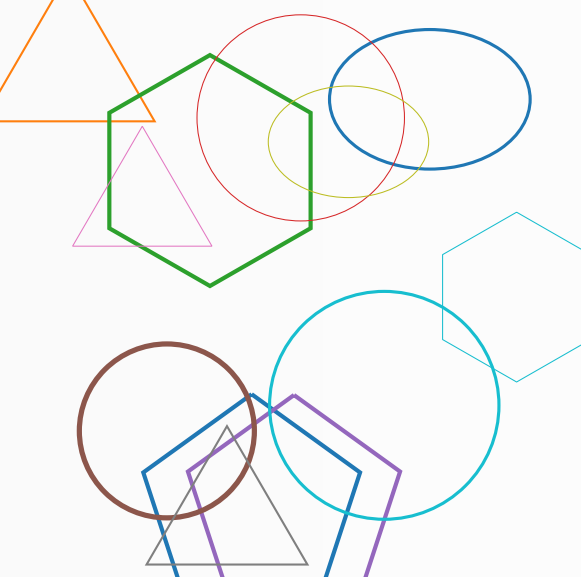[{"shape": "pentagon", "thickness": 2, "radius": 0.98, "center": [0.433, 0.12]}, {"shape": "oval", "thickness": 1.5, "radius": 0.86, "center": [0.739, 0.827]}, {"shape": "triangle", "thickness": 1, "radius": 0.86, "center": [0.118, 0.875]}, {"shape": "hexagon", "thickness": 2, "radius": 1.0, "center": [0.361, 0.704]}, {"shape": "circle", "thickness": 0.5, "radius": 0.89, "center": [0.517, 0.795]}, {"shape": "pentagon", "thickness": 2, "radius": 0.96, "center": [0.506, 0.123]}, {"shape": "circle", "thickness": 2.5, "radius": 0.75, "center": [0.287, 0.253]}, {"shape": "triangle", "thickness": 0.5, "radius": 0.69, "center": [0.245, 0.642]}, {"shape": "triangle", "thickness": 1, "radius": 0.8, "center": [0.391, 0.101]}, {"shape": "oval", "thickness": 0.5, "radius": 0.69, "center": [0.6, 0.754]}, {"shape": "hexagon", "thickness": 0.5, "radius": 0.74, "center": [0.889, 0.485]}, {"shape": "circle", "thickness": 1.5, "radius": 0.99, "center": [0.661, 0.297]}]